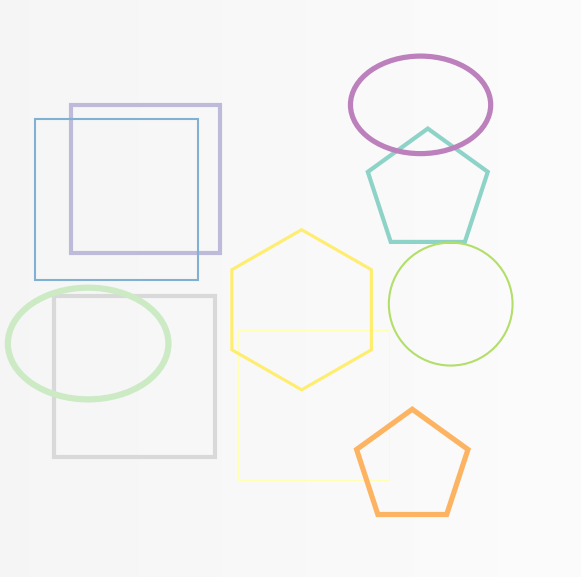[{"shape": "pentagon", "thickness": 2, "radius": 0.54, "center": [0.736, 0.668]}, {"shape": "square", "thickness": 0.5, "radius": 0.65, "center": [0.54, 0.298]}, {"shape": "square", "thickness": 2, "radius": 0.64, "center": [0.25, 0.689]}, {"shape": "square", "thickness": 1, "radius": 0.7, "center": [0.2, 0.654]}, {"shape": "pentagon", "thickness": 2.5, "radius": 0.5, "center": [0.709, 0.19]}, {"shape": "circle", "thickness": 1, "radius": 0.53, "center": [0.775, 0.473]}, {"shape": "square", "thickness": 2, "radius": 0.69, "center": [0.231, 0.347]}, {"shape": "oval", "thickness": 2.5, "radius": 0.6, "center": [0.724, 0.818]}, {"shape": "oval", "thickness": 3, "radius": 0.69, "center": [0.152, 0.404]}, {"shape": "hexagon", "thickness": 1.5, "radius": 0.69, "center": [0.519, 0.463]}]